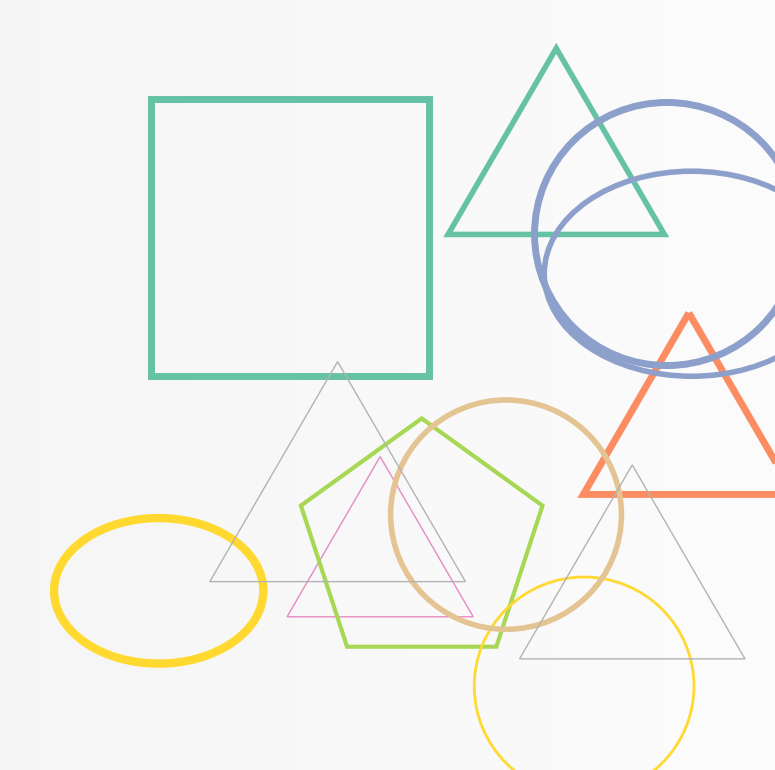[{"shape": "triangle", "thickness": 2, "radius": 0.81, "center": [0.718, 0.776]}, {"shape": "square", "thickness": 2.5, "radius": 0.9, "center": [0.374, 0.692]}, {"shape": "triangle", "thickness": 2.5, "radius": 0.79, "center": [0.889, 0.436]}, {"shape": "circle", "thickness": 2.5, "radius": 0.85, "center": [0.861, 0.696]}, {"shape": "oval", "thickness": 2, "radius": 0.95, "center": [0.892, 0.645]}, {"shape": "triangle", "thickness": 0.5, "radius": 0.69, "center": [0.49, 0.268]}, {"shape": "pentagon", "thickness": 1.5, "radius": 0.82, "center": [0.544, 0.293]}, {"shape": "oval", "thickness": 3, "radius": 0.68, "center": [0.205, 0.233]}, {"shape": "circle", "thickness": 1, "radius": 0.71, "center": [0.754, 0.109]}, {"shape": "circle", "thickness": 2, "radius": 0.74, "center": [0.653, 0.332]}, {"shape": "triangle", "thickness": 0.5, "radius": 0.84, "center": [0.816, 0.228]}, {"shape": "triangle", "thickness": 0.5, "radius": 0.95, "center": [0.436, 0.34]}]